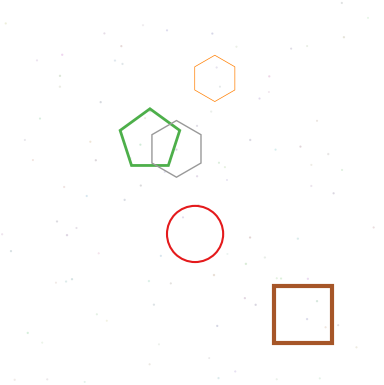[{"shape": "circle", "thickness": 1.5, "radius": 0.36, "center": [0.507, 0.392]}, {"shape": "pentagon", "thickness": 2, "radius": 0.41, "center": [0.389, 0.636]}, {"shape": "hexagon", "thickness": 0.5, "radius": 0.3, "center": [0.558, 0.796]}, {"shape": "square", "thickness": 3, "radius": 0.37, "center": [0.787, 0.184]}, {"shape": "hexagon", "thickness": 1, "radius": 0.37, "center": [0.458, 0.613]}]